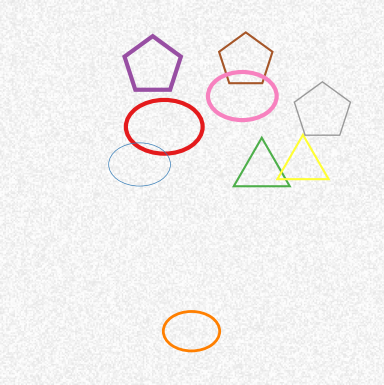[{"shape": "oval", "thickness": 3, "radius": 0.5, "center": [0.427, 0.671]}, {"shape": "oval", "thickness": 0.5, "radius": 0.4, "center": [0.362, 0.573]}, {"shape": "triangle", "thickness": 1.5, "radius": 0.42, "center": [0.68, 0.558]}, {"shape": "pentagon", "thickness": 3, "radius": 0.38, "center": [0.397, 0.829]}, {"shape": "oval", "thickness": 2, "radius": 0.37, "center": [0.497, 0.14]}, {"shape": "triangle", "thickness": 1.5, "radius": 0.38, "center": [0.787, 0.573]}, {"shape": "pentagon", "thickness": 1.5, "radius": 0.36, "center": [0.638, 0.843]}, {"shape": "oval", "thickness": 3, "radius": 0.45, "center": [0.629, 0.751]}, {"shape": "pentagon", "thickness": 1, "radius": 0.38, "center": [0.837, 0.711]}]